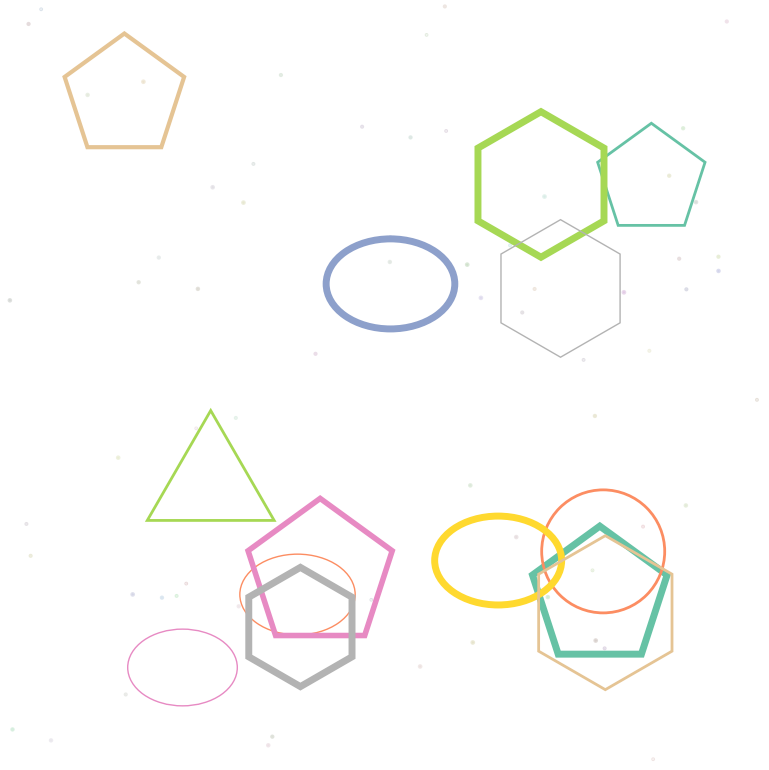[{"shape": "pentagon", "thickness": 1, "radius": 0.37, "center": [0.846, 0.767]}, {"shape": "pentagon", "thickness": 2.5, "radius": 0.46, "center": [0.779, 0.225]}, {"shape": "circle", "thickness": 1, "radius": 0.4, "center": [0.783, 0.284]}, {"shape": "oval", "thickness": 0.5, "radius": 0.37, "center": [0.386, 0.228]}, {"shape": "oval", "thickness": 2.5, "radius": 0.42, "center": [0.507, 0.631]}, {"shape": "oval", "thickness": 0.5, "radius": 0.36, "center": [0.237, 0.133]}, {"shape": "pentagon", "thickness": 2, "radius": 0.49, "center": [0.416, 0.254]}, {"shape": "triangle", "thickness": 1, "radius": 0.48, "center": [0.274, 0.372]}, {"shape": "hexagon", "thickness": 2.5, "radius": 0.47, "center": [0.703, 0.76]}, {"shape": "oval", "thickness": 2.5, "radius": 0.41, "center": [0.647, 0.272]}, {"shape": "hexagon", "thickness": 1, "radius": 0.5, "center": [0.786, 0.204]}, {"shape": "pentagon", "thickness": 1.5, "radius": 0.41, "center": [0.162, 0.875]}, {"shape": "hexagon", "thickness": 2.5, "radius": 0.39, "center": [0.39, 0.186]}, {"shape": "hexagon", "thickness": 0.5, "radius": 0.45, "center": [0.728, 0.625]}]